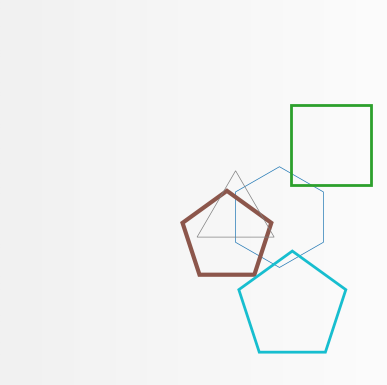[{"shape": "hexagon", "thickness": 0.5, "radius": 0.65, "center": [0.721, 0.436]}, {"shape": "square", "thickness": 2, "radius": 0.52, "center": [0.855, 0.623]}, {"shape": "pentagon", "thickness": 3, "radius": 0.6, "center": [0.586, 0.384]}, {"shape": "triangle", "thickness": 0.5, "radius": 0.57, "center": [0.608, 0.442]}, {"shape": "pentagon", "thickness": 2, "radius": 0.73, "center": [0.754, 0.203]}]